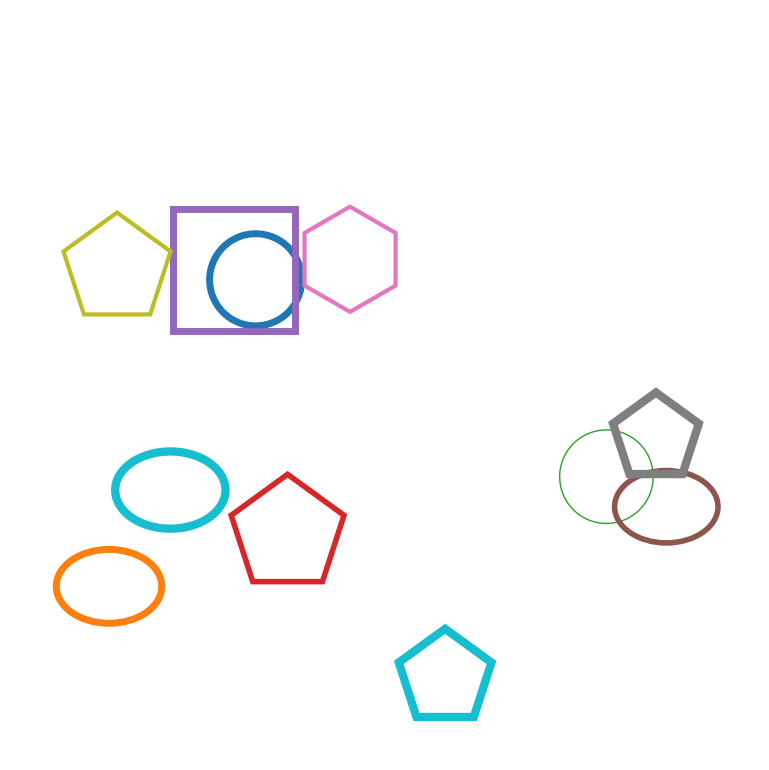[{"shape": "circle", "thickness": 2.5, "radius": 0.3, "center": [0.332, 0.637]}, {"shape": "oval", "thickness": 2.5, "radius": 0.34, "center": [0.142, 0.239]}, {"shape": "circle", "thickness": 0.5, "radius": 0.3, "center": [0.788, 0.381]}, {"shape": "pentagon", "thickness": 2, "radius": 0.39, "center": [0.374, 0.307]}, {"shape": "square", "thickness": 2.5, "radius": 0.39, "center": [0.304, 0.65]}, {"shape": "oval", "thickness": 2, "radius": 0.34, "center": [0.865, 0.342]}, {"shape": "hexagon", "thickness": 1.5, "radius": 0.34, "center": [0.455, 0.663]}, {"shape": "pentagon", "thickness": 3, "radius": 0.29, "center": [0.852, 0.432]}, {"shape": "pentagon", "thickness": 1.5, "radius": 0.37, "center": [0.152, 0.651]}, {"shape": "pentagon", "thickness": 3, "radius": 0.32, "center": [0.578, 0.12]}, {"shape": "oval", "thickness": 3, "radius": 0.36, "center": [0.221, 0.364]}]